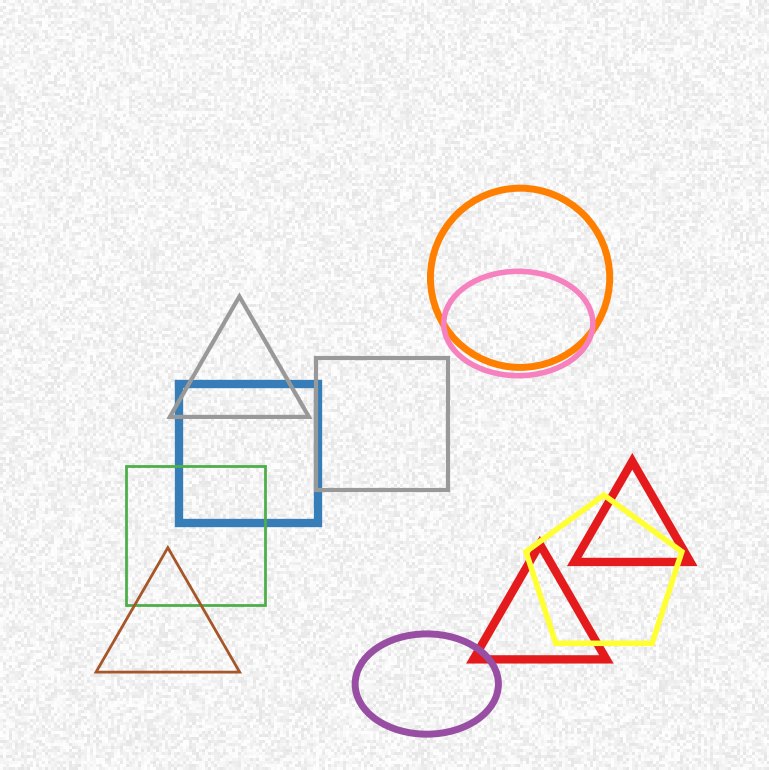[{"shape": "triangle", "thickness": 3, "radius": 0.5, "center": [0.701, 0.194]}, {"shape": "triangle", "thickness": 3, "radius": 0.44, "center": [0.821, 0.314]}, {"shape": "square", "thickness": 3, "radius": 0.45, "center": [0.322, 0.411]}, {"shape": "square", "thickness": 1, "radius": 0.45, "center": [0.254, 0.304]}, {"shape": "oval", "thickness": 2.5, "radius": 0.47, "center": [0.554, 0.112]}, {"shape": "circle", "thickness": 2.5, "radius": 0.58, "center": [0.675, 0.639]}, {"shape": "pentagon", "thickness": 2, "radius": 0.53, "center": [0.784, 0.251]}, {"shape": "triangle", "thickness": 1, "radius": 0.54, "center": [0.218, 0.181]}, {"shape": "oval", "thickness": 2, "radius": 0.48, "center": [0.673, 0.58]}, {"shape": "square", "thickness": 1.5, "radius": 0.43, "center": [0.496, 0.449]}, {"shape": "triangle", "thickness": 1.5, "radius": 0.52, "center": [0.311, 0.511]}]